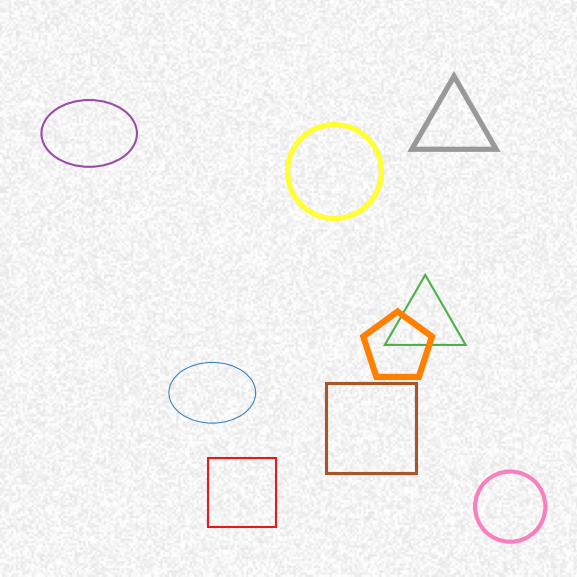[{"shape": "square", "thickness": 1, "radius": 0.3, "center": [0.419, 0.146]}, {"shape": "oval", "thickness": 0.5, "radius": 0.38, "center": [0.368, 0.319]}, {"shape": "triangle", "thickness": 1, "radius": 0.4, "center": [0.736, 0.442]}, {"shape": "oval", "thickness": 1, "radius": 0.41, "center": [0.154, 0.768]}, {"shape": "pentagon", "thickness": 3, "radius": 0.31, "center": [0.689, 0.397]}, {"shape": "circle", "thickness": 2.5, "radius": 0.41, "center": [0.579, 0.702]}, {"shape": "square", "thickness": 1.5, "radius": 0.39, "center": [0.642, 0.258]}, {"shape": "circle", "thickness": 2, "radius": 0.3, "center": [0.884, 0.122]}, {"shape": "triangle", "thickness": 2.5, "radius": 0.42, "center": [0.786, 0.783]}]